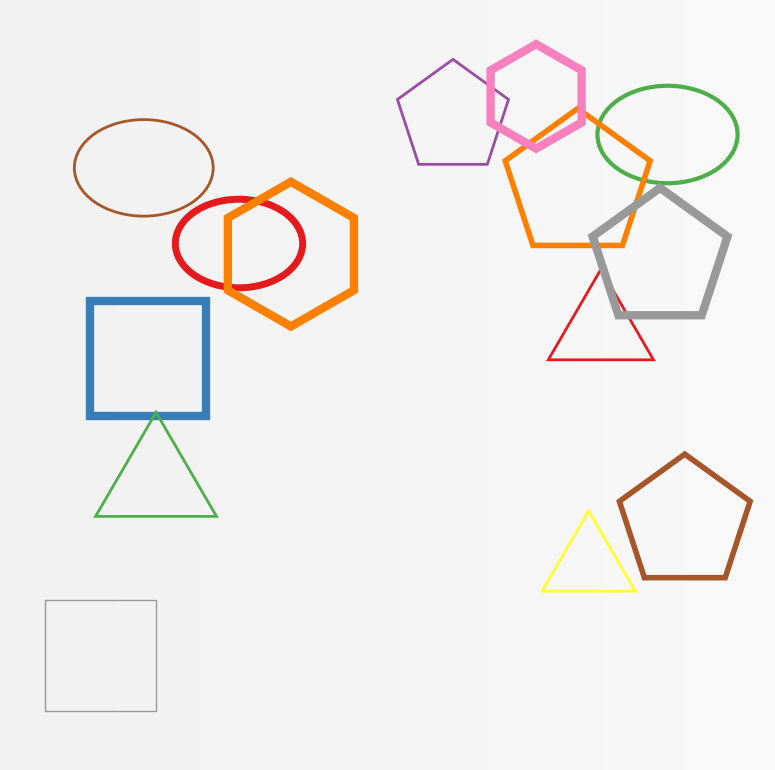[{"shape": "oval", "thickness": 2.5, "radius": 0.41, "center": [0.308, 0.684]}, {"shape": "triangle", "thickness": 1, "radius": 0.39, "center": [0.775, 0.572]}, {"shape": "square", "thickness": 3, "radius": 0.38, "center": [0.191, 0.534]}, {"shape": "triangle", "thickness": 1, "radius": 0.45, "center": [0.201, 0.374]}, {"shape": "oval", "thickness": 1.5, "radius": 0.45, "center": [0.861, 0.825]}, {"shape": "pentagon", "thickness": 1, "radius": 0.38, "center": [0.584, 0.848]}, {"shape": "hexagon", "thickness": 3, "radius": 0.47, "center": [0.375, 0.67]}, {"shape": "pentagon", "thickness": 2, "radius": 0.49, "center": [0.745, 0.761]}, {"shape": "triangle", "thickness": 1, "radius": 0.35, "center": [0.76, 0.267]}, {"shape": "pentagon", "thickness": 2, "radius": 0.44, "center": [0.884, 0.322]}, {"shape": "oval", "thickness": 1, "radius": 0.45, "center": [0.185, 0.782]}, {"shape": "hexagon", "thickness": 3, "radius": 0.34, "center": [0.692, 0.875]}, {"shape": "pentagon", "thickness": 3, "radius": 0.46, "center": [0.852, 0.665]}, {"shape": "square", "thickness": 0.5, "radius": 0.36, "center": [0.13, 0.148]}]